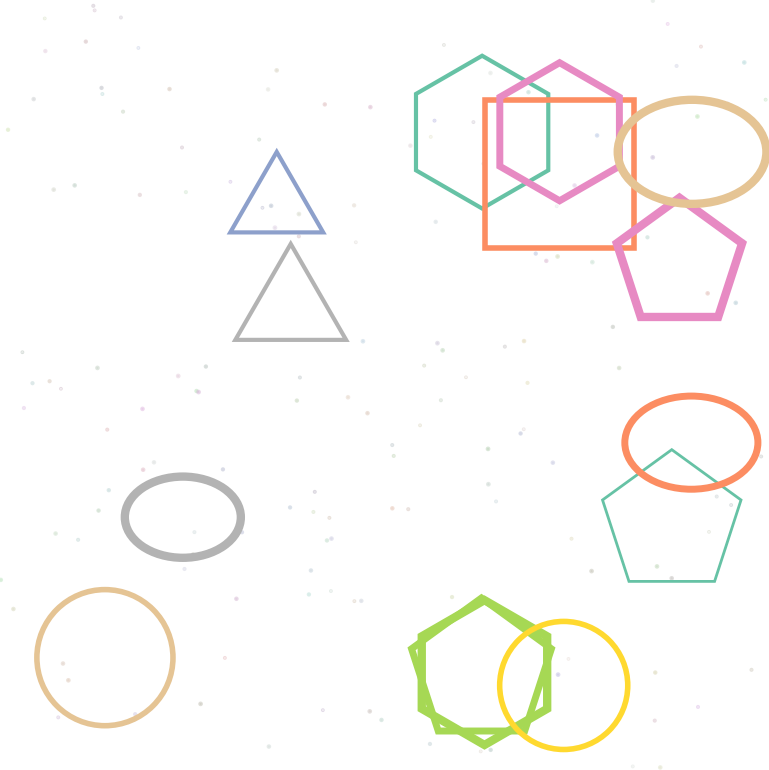[{"shape": "hexagon", "thickness": 1.5, "radius": 0.5, "center": [0.626, 0.828]}, {"shape": "pentagon", "thickness": 1, "radius": 0.47, "center": [0.872, 0.321]}, {"shape": "square", "thickness": 2, "radius": 0.48, "center": [0.727, 0.774]}, {"shape": "oval", "thickness": 2.5, "radius": 0.43, "center": [0.898, 0.425]}, {"shape": "triangle", "thickness": 1.5, "radius": 0.35, "center": [0.359, 0.733]}, {"shape": "pentagon", "thickness": 3, "radius": 0.43, "center": [0.882, 0.658]}, {"shape": "hexagon", "thickness": 2.5, "radius": 0.45, "center": [0.727, 0.829]}, {"shape": "hexagon", "thickness": 3, "radius": 0.47, "center": [0.629, 0.127]}, {"shape": "pentagon", "thickness": 2.5, "radius": 0.48, "center": [0.625, 0.128]}, {"shape": "circle", "thickness": 2, "radius": 0.42, "center": [0.732, 0.11]}, {"shape": "circle", "thickness": 2, "radius": 0.44, "center": [0.136, 0.146]}, {"shape": "oval", "thickness": 3, "radius": 0.48, "center": [0.899, 0.803]}, {"shape": "triangle", "thickness": 1.5, "radius": 0.42, "center": [0.378, 0.6]}, {"shape": "oval", "thickness": 3, "radius": 0.38, "center": [0.237, 0.328]}]